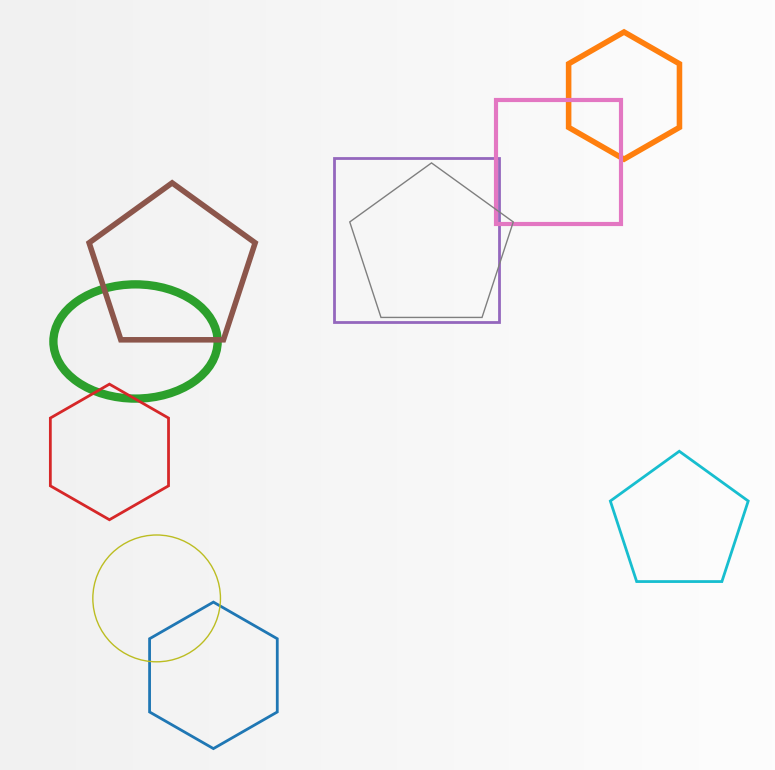[{"shape": "hexagon", "thickness": 1, "radius": 0.48, "center": [0.275, 0.123]}, {"shape": "hexagon", "thickness": 2, "radius": 0.41, "center": [0.805, 0.876]}, {"shape": "oval", "thickness": 3, "radius": 0.53, "center": [0.175, 0.557]}, {"shape": "hexagon", "thickness": 1, "radius": 0.44, "center": [0.141, 0.413]}, {"shape": "square", "thickness": 1, "radius": 0.53, "center": [0.537, 0.688]}, {"shape": "pentagon", "thickness": 2, "radius": 0.56, "center": [0.222, 0.65]}, {"shape": "square", "thickness": 1.5, "radius": 0.4, "center": [0.72, 0.789]}, {"shape": "pentagon", "thickness": 0.5, "radius": 0.55, "center": [0.557, 0.677]}, {"shape": "circle", "thickness": 0.5, "radius": 0.41, "center": [0.202, 0.223]}, {"shape": "pentagon", "thickness": 1, "radius": 0.47, "center": [0.876, 0.32]}]